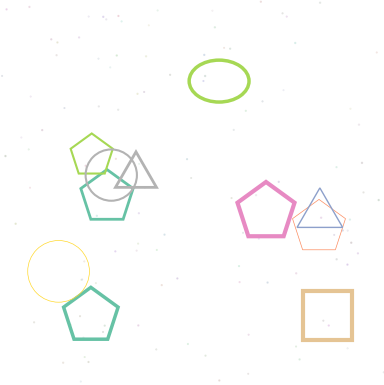[{"shape": "pentagon", "thickness": 2, "radius": 0.36, "center": [0.278, 0.488]}, {"shape": "pentagon", "thickness": 2.5, "radius": 0.37, "center": [0.236, 0.179]}, {"shape": "pentagon", "thickness": 0.5, "radius": 0.36, "center": [0.829, 0.41]}, {"shape": "triangle", "thickness": 1, "radius": 0.34, "center": [0.831, 0.444]}, {"shape": "pentagon", "thickness": 3, "radius": 0.39, "center": [0.691, 0.449]}, {"shape": "pentagon", "thickness": 1.5, "radius": 0.29, "center": [0.238, 0.596]}, {"shape": "oval", "thickness": 2.5, "radius": 0.39, "center": [0.569, 0.789]}, {"shape": "circle", "thickness": 0.5, "radius": 0.4, "center": [0.152, 0.295]}, {"shape": "square", "thickness": 3, "radius": 0.32, "center": [0.851, 0.18]}, {"shape": "triangle", "thickness": 2, "radius": 0.31, "center": [0.353, 0.544]}, {"shape": "circle", "thickness": 1.5, "radius": 0.33, "center": [0.289, 0.545]}]